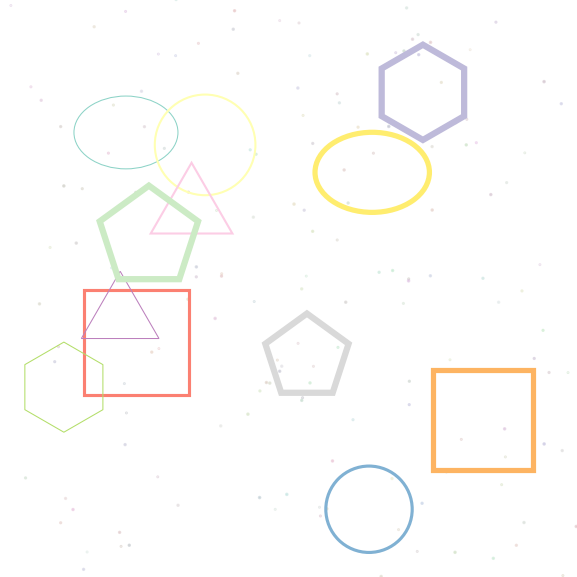[{"shape": "oval", "thickness": 0.5, "radius": 0.45, "center": [0.218, 0.77]}, {"shape": "circle", "thickness": 1, "radius": 0.44, "center": [0.355, 0.748]}, {"shape": "hexagon", "thickness": 3, "radius": 0.41, "center": [0.732, 0.839]}, {"shape": "square", "thickness": 1.5, "radius": 0.45, "center": [0.236, 0.406]}, {"shape": "circle", "thickness": 1.5, "radius": 0.37, "center": [0.639, 0.117]}, {"shape": "square", "thickness": 2.5, "radius": 0.43, "center": [0.836, 0.271]}, {"shape": "hexagon", "thickness": 0.5, "radius": 0.39, "center": [0.111, 0.329]}, {"shape": "triangle", "thickness": 1, "radius": 0.41, "center": [0.332, 0.636]}, {"shape": "pentagon", "thickness": 3, "radius": 0.38, "center": [0.532, 0.38]}, {"shape": "triangle", "thickness": 0.5, "radius": 0.39, "center": [0.208, 0.452]}, {"shape": "pentagon", "thickness": 3, "radius": 0.45, "center": [0.258, 0.588]}, {"shape": "oval", "thickness": 2.5, "radius": 0.5, "center": [0.645, 0.701]}]